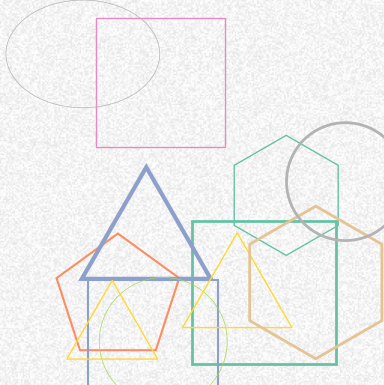[{"shape": "square", "thickness": 2, "radius": 0.93, "center": [0.686, 0.24]}, {"shape": "hexagon", "thickness": 1, "radius": 0.78, "center": [0.743, 0.493]}, {"shape": "pentagon", "thickness": 1.5, "radius": 0.84, "center": [0.306, 0.226]}, {"shape": "square", "thickness": 1.5, "radius": 0.84, "center": [0.397, 0.103]}, {"shape": "triangle", "thickness": 3, "radius": 0.97, "center": [0.38, 0.372]}, {"shape": "square", "thickness": 1, "radius": 0.84, "center": [0.416, 0.786]}, {"shape": "circle", "thickness": 0.5, "radius": 0.83, "center": [0.424, 0.113]}, {"shape": "triangle", "thickness": 1, "radius": 0.82, "center": [0.616, 0.231]}, {"shape": "triangle", "thickness": 1, "radius": 0.68, "center": [0.291, 0.136]}, {"shape": "hexagon", "thickness": 2, "radius": 0.99, "center": [0.82, 0.266]}, {"shape": "oval", "thickness": 0.5, "radius": 1.0, "center": [0.215, 0.86]}, {"shape": "circle", "thickness": 2, "radius": 0.77, "center": [0.897, 0.528]}]